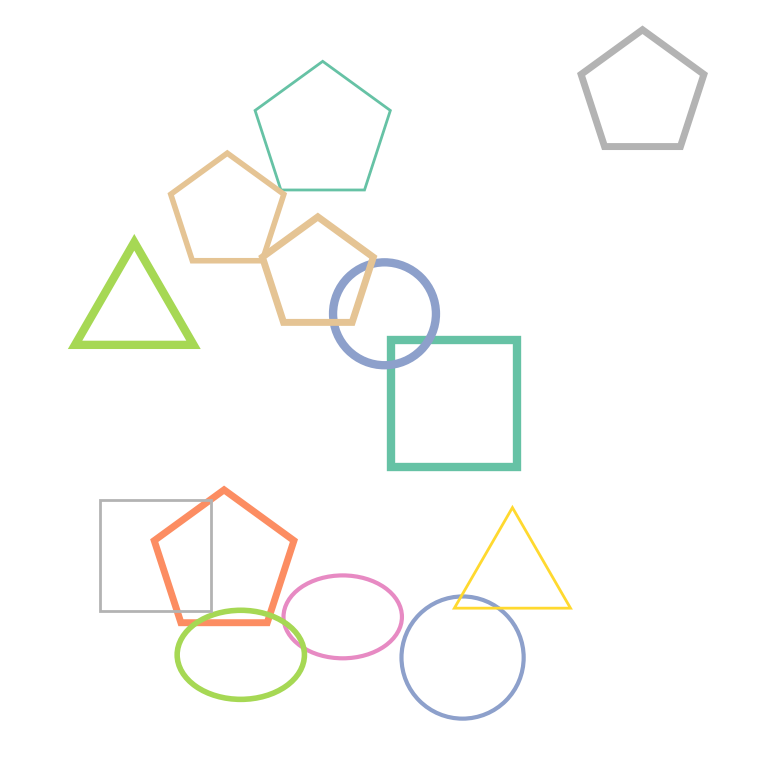[{"shape": "square", "thickness": 3, "radius": 0.41, "center": [0.589, 0.476]}, {"shape": "pentagon", "thickness": 1, "radius": 0.46, "center": [0.419, 0.828]}, {"shape": "pentagon", "thickness": 2.5, "radius": 0.48, "center": [0.291, 0.268]}, {"shape": "circle", "thickness": 1.5, "radius": 0.4, "center": [0.601, 0.146]}, {"shape": "circle", "thickness": 3, "radius": 0.33, "center": [0.499, 0.592]}, {"shape": "oval", "thickness": 1.5, "radius": 0.38, "center": [0.445, 0.199]}, {"shape": "oval", "thickness": 2, "radius": 0.41, "center": [0.313, 0.15]}, {"shape": "triangle", "thickness": 3, "radius": 0.44, "center": [0.174, 0.597]}, {"shape": "triangle", "thickness": 1, "radius": 0.44, "center": [0.665, 0.254]}, {"shape": "pentagon", "thickness": 2, "radius": 0.39, "center": [0.295, 0.724]}, {"shape": "pentagon", "thickness": 2.5, "radius": 0.38, "center": [0.413, 0.643]}, {"shape": "pentagon", "thickness": 2.5, "radius": 0.42, "center": [0.834, 0.877]}, {"shape": "square", "thickness": 1, "radius": 0.36, "center": [0.202, 0.279]}]